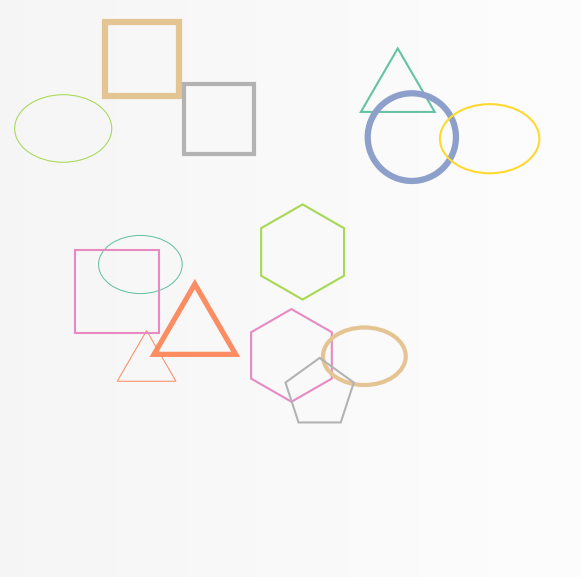[{"shape": "oval", "thickness": 0.5, "radius": 0.36, "center": [0.242, 0.541]}, {"shape": "triangle", "thickness": 1, "radius": 0.37, "center": [0.684, 0.842]}, {"shape": "triangle", "thickness": 2.5, "radius": 0.41, "center": [0.335, 0.426]}, {"shape": "triangle", "thickness": 0.5, "radius": 0.29, "center": [0.252, 0.368]}, {"shape": "circle", "thickness": 3, "radius": 0.38, "center": [0.709, 0.762]}, {"shape": "hexagon", "thickness": 1, "radius": 0.4, "center": [0.501, 0.384]}, {"shape": "square", "thickness": 1, "radius": 0.36, "center": [0.201, 0.494]}, {"shape": "oval", "thickness": 0.5, "radius": 0.42, "center": [0.109, 0.777]}, {"shape": "hexagon", "thickness": 1, "radius": 0.41, "center": [0.521, 0.563]}, {"shape": "oval", "thickness": 1, "radius": 0.43, "center": [0.842, 0.759]}, {"shape": "square", "thickness": 3, "radius": 0.32, "center": [0.244, 0.897]}, {"shape": "oval", "thickness": 2, "radius": 0.36, "center": [0.627, 0.382]}, {"shape": "pentagon", "thickness": 1, "radius": 0.31, "center": [0.55, 0.318]}, {"shape": "square", "thickness": 2, "radius": 0.3, "center": [0.377, 0.793]}]